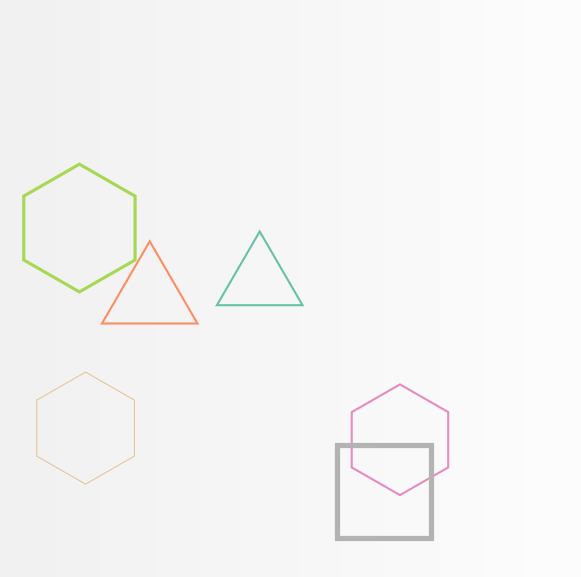[{"shape": "triangle", "thickness": 1, "radius": 0.43, "center": [0.447, 0.513]}, {"shape": "triangle", "thickness": 1, "radius": 0.47, "center": [0.258, 0.486]}, {"shape": "hexagon", "thickness": 1, "radius": 0.48, "center": [0.688, 0.238]}, {"shape": "hexagon", "thickness": 1.5, "radius": 0.55, "center": [0.137, 0.604]}, {"shape": "hexagon", "thickness": 0.5, "radius": 0.49, "center": [0.147, 0.258]}, {"shape": "square", "thickness": 2.5, "radius": 0.4, "center": [0.66, 0.148]}]